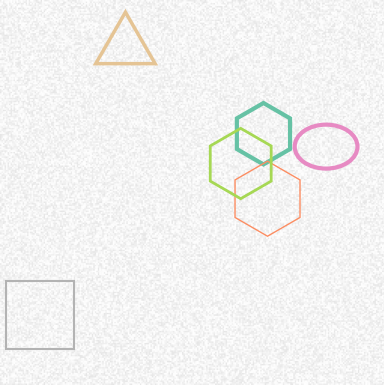[{"shape": "hexagon", "thickness": 3, "radius": 0.4, "center": [0.684, 0.653]}, {"shape": "hexagon", "thickness": 1, "radius": 0.49, "center": [0.695, 0.484]}, {"shape": "oval", "thickness": 3, "radius": 0.41, "center": [0.847, 0.619]}, {"shape": "hexagon", "thickness": 2, "radius": 0.46, "center": [0.625, 0.575]}, {"shape": "triangle", "thickness": 2.5, "radius": 0.45, "center": [0.326, 0.879]}, {"shape": "square", "thickness": 1.5, "radius": 0.44, "center": [0.104, 0.181]}]